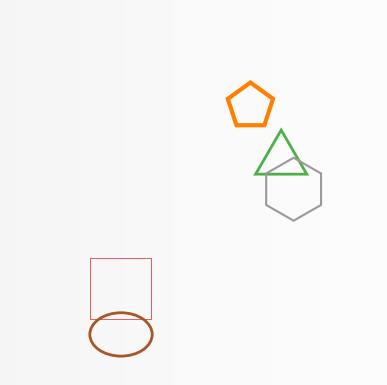[{"shape": "square", "thickness": 0.5, "radius": 0.39, "center": [0.311, 0.25]}, {"shape": "triangle", "thickness": 2, "radius": 0.38, "center": [0.726, 0.586]}, {"shape": "pentagon", "thickness": 3, "radius": 0.31, "center": [0.646, 0.724]}, {"shape": "oval", "thickness": 2, "radius": 0.4, "center": [0.312, 0.131]}, {"shape": "hexagon", "thickness": 1.5, "radius": 0.41, "center": [0.758, 0.509]}]